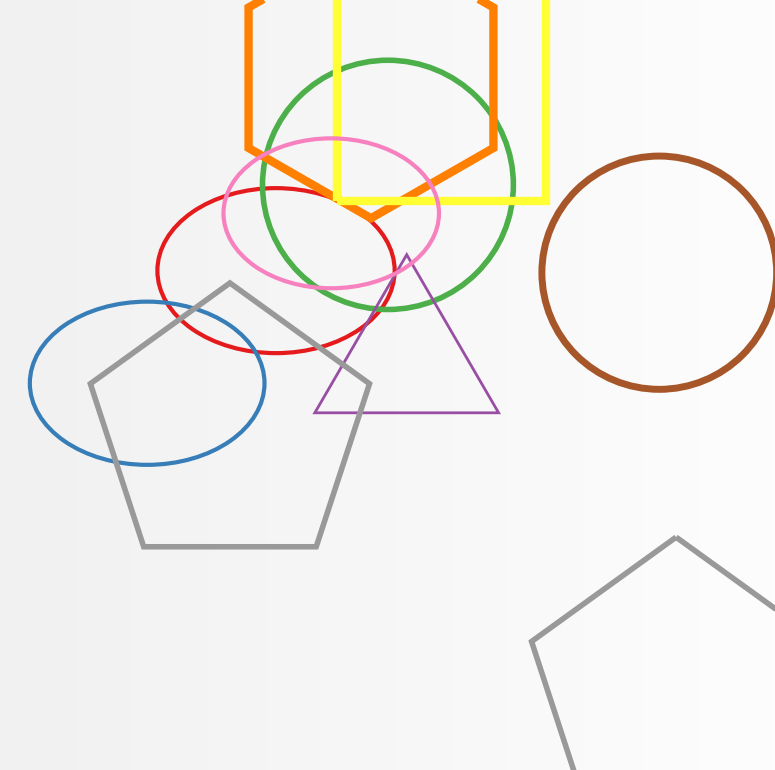[{"shape": "oval", "thickness": 1.5, "radius": 0.77, "center": [0.356, 0.649]}, {"shape": "oval", "thickness": 1.5, "radius": 0.76, "center": [0.19, 0.502]}, {"shape": "circle", "thickness": 2, "radius": 0.81, "center": [0.501, 0.76]}, {"shape": "triangle", "thickness": 1, "radius": 0.68, "center": [0.525, 0.532]}, {"shape": "hexagon", "thickness": 3, "radius": 0.91, "center": [0.479, 0.899]}, {"shape": "square", "thickness": 3, "radius": 0.67, "center": [0.569, 0.873]}, {"shape": "circle", "thickness": 2.5, "radius": 0.76, "center": [0.851, 0.646]}, {"shape": "oval", "thickness": 1.5, "radius": 0.7, "center": [0.427, 0.723]}, {"shape": "pentagon", "thickness": 2, "radius": 0.98, "center": [0.872, 0.106]}, {"shape": "pentagon", "thickness": 2, "radius": 0.95, "center": [0.297, 0.443]}]